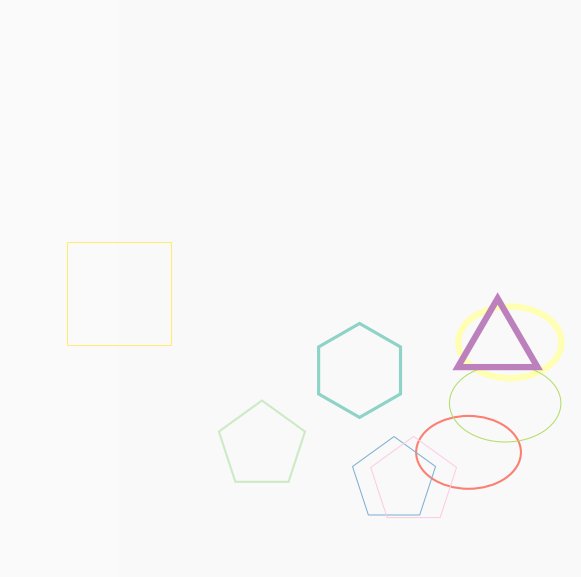[{"shape": "hexagon", "thickness": 1.5, "radius": 0.41, "center": [0.619, 0.358]}, {"shape": "oval", "thickness": 3, "radius": 0.44, "center": [0.877, 0.406]}, {"shape": "oval", "thickness": 1, "radius": 0.45, "center": [0.806, 0.216]}, {"shape": "pentagon", "thickness": 0.5, "radius": 0.38, "center": [0.678, 0.168]}, {"shape": "oval", "thickness": 0.5, "radius": 0.48, "center": [0.869, 0.301]}, {"shape": "pentagon", "thickness": 0.5, "radius": 0.39, "center": [0.712, 0.166]}, {"shape": "triangle", "thickness": 3, "radius": 0.4, "center": [0.856, 0.403]}, {"shape": "pentagon", "thickness": 1, "radius": 0.39, "center": [0.451, 0.228]}, {"shape": "square", "thickness": 0.5, "radius": 0.45, "center": [0.205, 0.49]}]